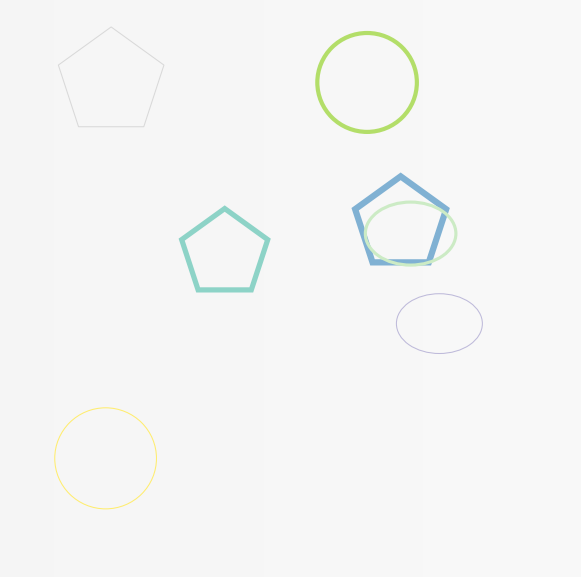[{"shape": "pentagon", "thickness": 2.5, "radius": 0.39, "center": [0.387, 0.56]}, {"shape": "oval", "thickness": 0.5, "radius": 0.37, "center": [0.756, 0.439]}, {"shape": "pentagon", "thickness": 3, "radius": 0.41, "center": [0.689, 0.611]}, {"shape": "circle", "thickness": 2, "radius": 0.43, "center": [0.632, 0.856]}, {"shape": "pentagon", "thickness": 0.5, "radius": 0.48, "center": [0.191, 0.857]}, {"shape": "oval", "thickness": 1.5, "radius": 0.39, "center": [0.706, 0.595]}, {"shape": "circle", "thickness": 0.5, "radius": 0.44, "center": [0.182, 0.205]}]